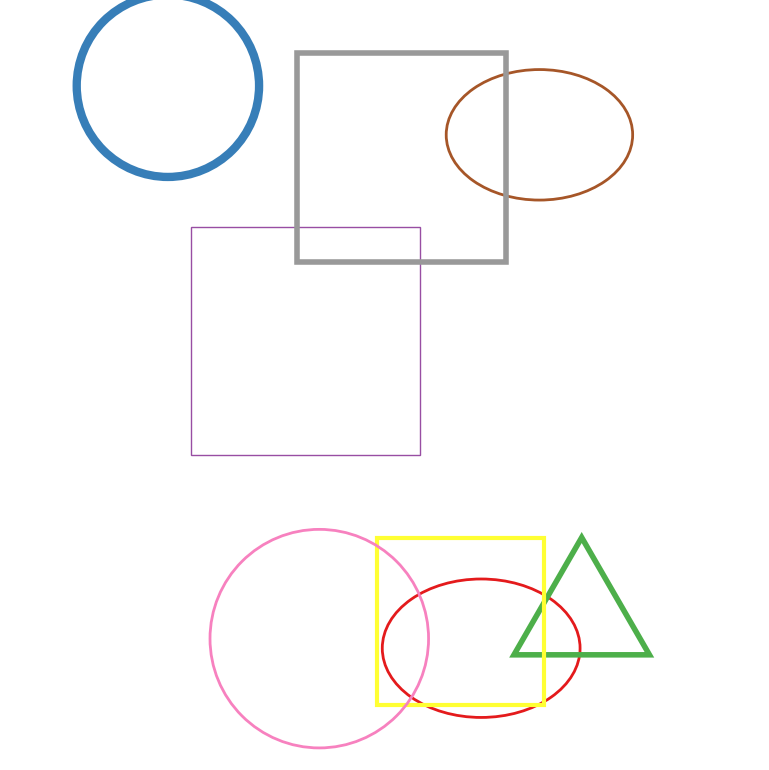[{"shape": "oval", "thickness": 1, "radius": 0.64, "center": [0.625, 0.158]}, {"shape": "circle", "thickness": 3, "radius": 0.59, "center": [0.218, 0.889]}, {"shape": "triangle", "thickness": 2, "radius": 0.51, "center": [0.755, 0.2]}, {"shape": "square", "thickness": 0.5, "radius": 0.74, "center": [0.397, 0.557]}, {"shape": "square", "thickness": 1.5, "radius": 0.54, "center": [0.598, 0.193]}, {"shape": "oval", "thickness": 1, "radius": 0.61, "center": [0.701, 0.825]}, {"shape": "circle", "thickness": 1, "radius": 0.71, "center": [0.415, 0.171]}, {"shape": "square", "thickness": 2, "radius": 0.68, "center": [0.521, 0.796]}]